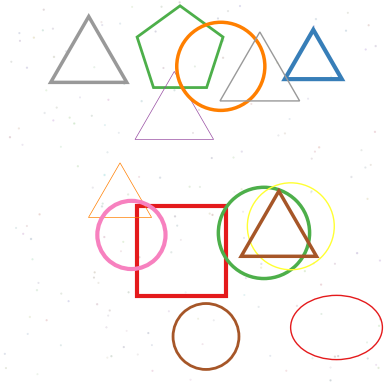[{"shape": "square", "thickness": 3, "radius": 0.58, "center": [0.472, 0.348]}, {"shape": "oval", "thickness": 1, "radius": 0.6, "center": [0.874, 0.149]}, {"shape": "triangle", "thickness": 3, "radius": 0.43, "center": [0.814, 0.837]}, {"shape": "pentagon", "thickness": 2, "radius": 0.59, "center": [0.468, 0.868]}, {"shape": "circle", "thickness": 2.5, "radius": 0.59, "center": [0.686, 0.395]}, {"shape": "triangle", "thickness": 0.5, "radius": 0.59, "center": [0.453, 0.697]}, {"shape": "circle", "thickness": 2.5, "radius": 0.57, "center": [0.574, 0.828]}, {"shape": "triangle", "thickness": 0.5, "radius": 0.47, "center": [0.312, 0.482]}, {"shape": "circle", "thickness": 1, "radius": 0.56, "center": [0.755, 0.412]}, {"shape": "triangle", "thickness": 2.5, "radius": 0.56, "center": [0.724, 0.391]}, {"shape": "circle", "thickness": 2, "radius": 0.43, "center": [0.535, 0.126]}, {"shape": "circle", "thickness": 3, "radius": 0.44, "center": [0.341, 0.39]}, {"shape": "triangle", "thickness": 1, "radius": 0.6, "center": [0.675, 0.798]}, {"shape": "triangle", "thickness": 2.5, "radius": 0.57, "center": [0.23, 0.843]}]